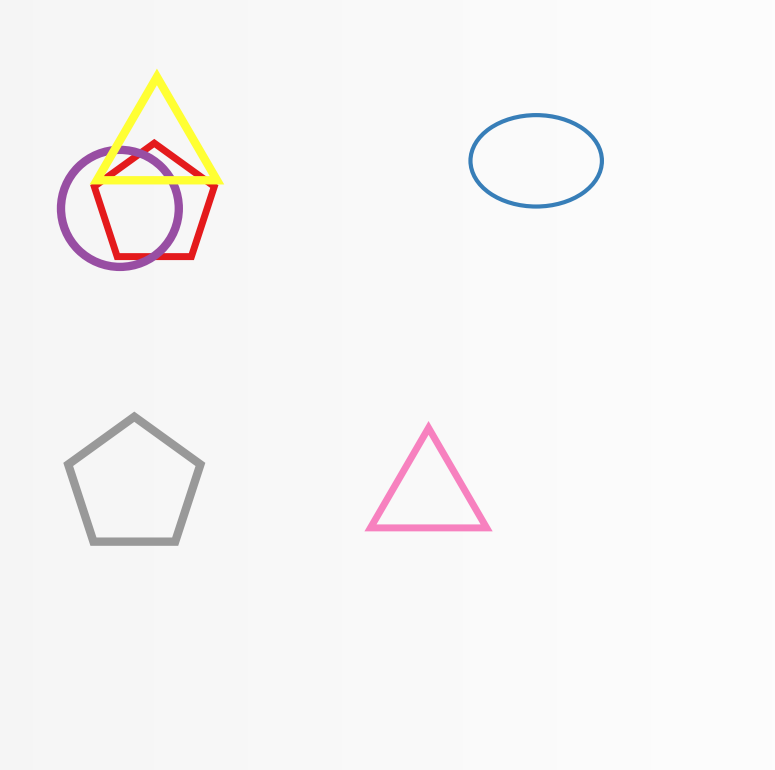[{"shape": "pentagon", "thickness": 2.5, "radius": 0.41, "center": [0.199, 0.733]}, {"shape": "oval", "thickness": 1.5, "radius": 0.42, "center": [0.692, 0.791]}, {"shape": "circle", "thickness": 3, "radius": 0.38, "center": [0.155, 0.729]}, {"shape": "triangle", "thickness": 3, "radius": 0.45, "center": [0.202, 0.811]}, {"shape": "triangle", "thickness": 2.5, "radius": 0.43, "center": [0.553, 0.358]}, {"shape": "pentagon", "thickness": 3, "radius": 0.45, "center": [0.173, 0.369]}]